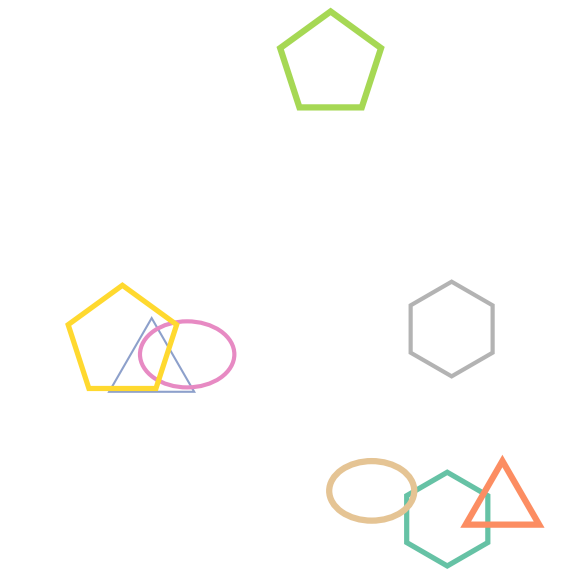[{"shape": "hexagon", "thickness": 2.5, "radius": 0.41, "center": [0.774, 0.1]}, {"shape": "triangle", "thickness": 3, "radius": 0.37, "center": [0.87, 0.127]}, {"shape": "triangle", "thickness": 1, "radius": 0.43, "center": [0.263, 0.363]}, {"shape": "oval", "thickness": 2, "radius": 0.41, "center": [0.324, 0.386]}, {"shape": "pentagon", "thickness": 3, "radius": 0.46, "center": [0.572, 0.887]}, {"shape": "pentagon", "thickness": 2.5, "radius": 0.49, "center": [0.212, 0.406]}, {"shape": "oval", "thickness": 3, "radius": 0.37, "center": [0.644, 0.149]}, {"shape": "hexagon", "thickness": 2, "radius": 0.41, "center": [0.782, 0.429]}]